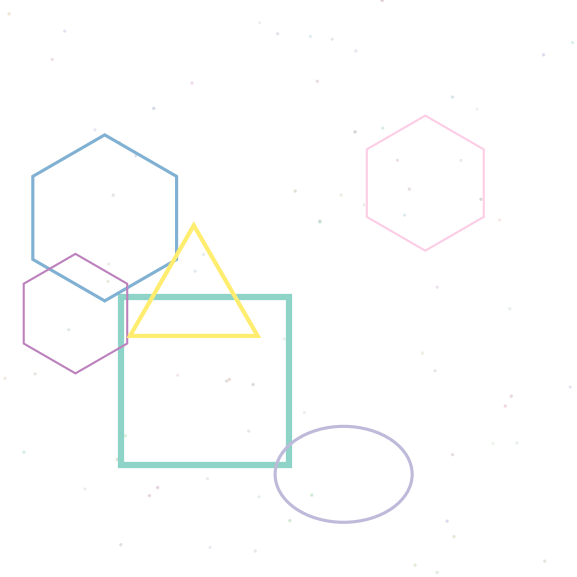[{"shape": "square", "thickness": 3, "radius": 0.73, "center": [0.354, 0.34]}, {"shape": "oval", "thickness": 1.5, "radius": 0.59, "center": [0.595, 0.178]}, {"shape": "hexagon", "thickness": 1.5, "radius": 0.72, "center": [0.181, 0.622]}, {"shape": "hexagon", "thickness": 1, "radius": 0.58, "center": [0.736, 0.682]}, {"shape": "hexagon", "thickness": 1, "radius": 0.52, "center": [0.131, 0.456]}, {"shape": "triangle", "thickness": 2, "radius": 0.64, "center": [0.336, 0.481]}]